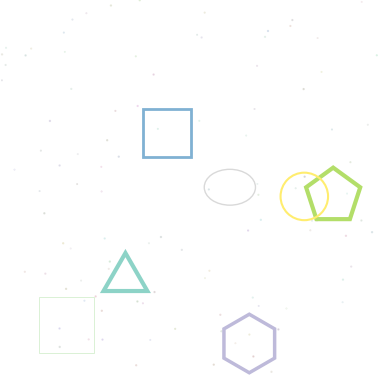[{"shape": "triangle", "thickness": 3, "radius": 0.33, "center": [0.326, 0.277]}, {"shape": "hexagon", "thickness": 2.5, "radius": 0.38, "center": [0.648, 0.108]}, {"shape": "square", "thickness": 2, "radius": 0.31, "center": [0.435, 0.654]}, {"shape": "pentagon", "thickness": 3, "radius": 0.37, "center": [0.865, 0.491]}, {"shape": "oval", "thickness": 1, "radius": 0.33, "center": [0.597, 0.514]}, {"shape": "square", "thickness": 0.5, "radius": 0.36, "center": [0.173, 0.156]}, {"shape": "circle", "thickness": 1.5, "radius": 0.31, "center": [0.79, 0.49]}]